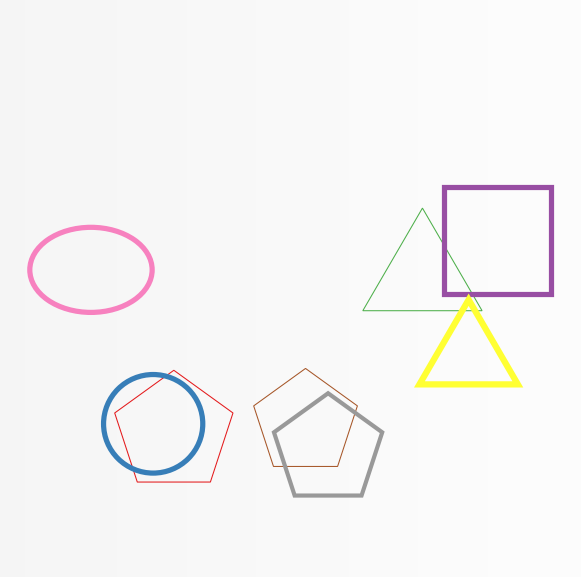[{"shape": "pentagon", "thickness": 0.5, "radius": 0.53, "center": [0.299, 0.251]}, {"shape": "circle", "thickness": 2.5, "radius": 0.43, "center": [0.264, 0.265]}, {"shape": "triangle", "thickness": 0.5, "radius": 0.59, "center": [0.727, 0.52]}, {"shape": "square", "thickness": 2.5, "radius": 0.46, "center": [0.856, 0.583]}, {"shape": "triangle", "thickness": 3, "radius": 0.49, "center": [0.806, 0.382]}, {"shape": "pentagon", "thickness": 0.5, "radius": 0.47, "center": [0.526, 0.267]}, {"shape": "oval", "thickness": 2.5, "radius": 0.53, "center": [0.157, 0.532]}, {"shape": "pentagon", "thickness": 2, "radius": 0.49, "center": [0.564, 0.22]}]